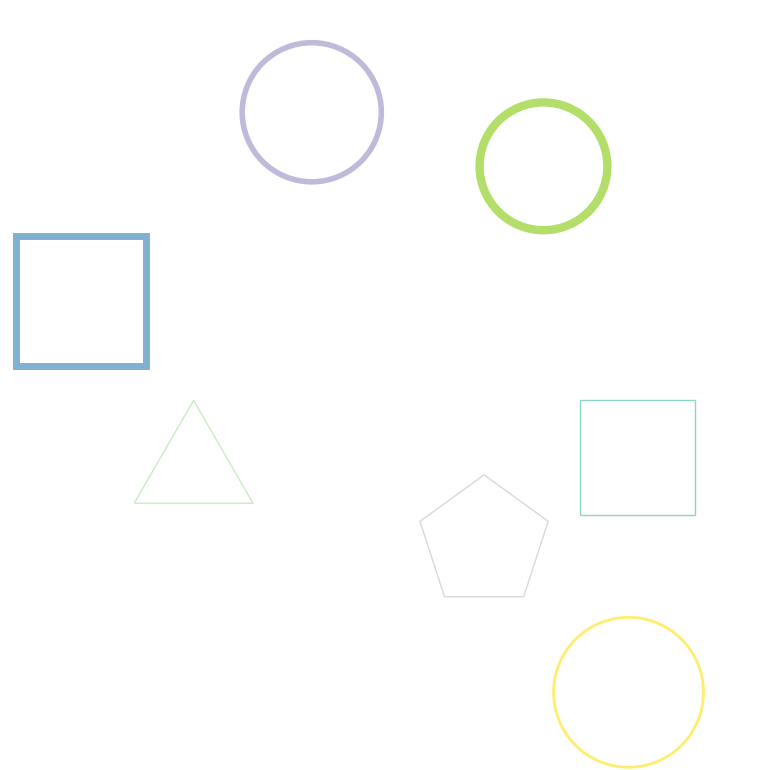[{"shape": "square", "thickness": 0.5, "radius": 0.37, "center": [0.828, 0.406]}, {"shape": "circle", "thickness": 2, "radius": 0.45, "center": [0.405, 0.854]}, {"shape": "square", "thickness": 2.5, "radius": 0.42, "center": [0.105, 0.609]}, {"shape": "circle", "thickness": 3, "radius": 0.41, "center": [0.706, 0.784]}, {"shape": "pentagon", "thickness": 0.5, "radius": 0.44, "center": [0.629, 0.296]}, {"shape": "triangle", "thickness": 0.5, "radius": 0.45, "center": [0.251, 0.391]}, {"shape": "circle", "thickness": 1, "radius": 0.49, "center": [0.816, 0.101]}]